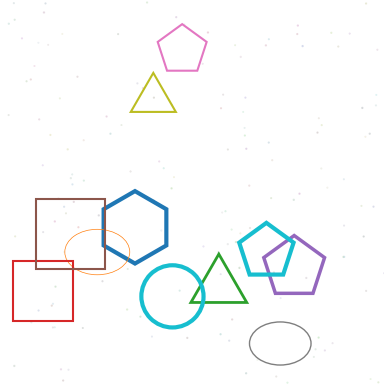[{"shape": "hexagon", "thickness": 3, "radius": 0.47, "center": [0.351, 0.41]}, {"shape": "oval", "thickness": 0.5, "radius": 0.42, "center": [0.253, 0.345]}, {"shape": "triangle", "thickness": 2, "radius": 0.42, "center": [0.568, 0.256]}, {"shape": "square", "thickness": 1.5, "radius": 0.39, "center": [0.112, 0.244]}, {"shape": "pentagon", "thickness": 2.5, "radius": 0.41, "center": [0.764, 0.305]}, {"shape": "square", "thickness": 1.5, "radius": 0.45, "center": [0.183, 0.393]}, {"shape": "pentagon", "thickness": 1.5, "radius": 0.33, "center": [0.473, 0.87]}, {"shape": "oval", "thickness": 1, "radius": 0.4, "center": [0.728, 0.108]}, {"shape": "triangle", "thickness": 1.5, "radius": 0.34, "center": [0.398, 0.743]}, {"shape": "circle", "thickness": 3, "radius": 0.4, "center": [0.448, 0.23]}, {"shape": "pentagon", "thickness": 3, "radius": 0.37, "center": [0.692, 0.347]}]